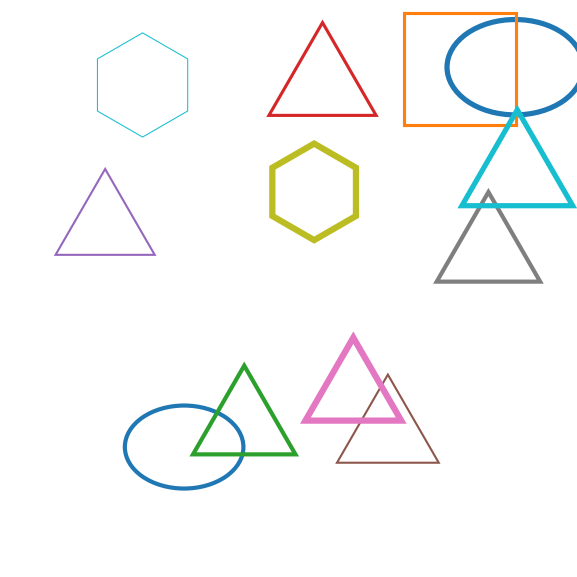[{"shape": "oval", "thickness": 2.5, "radius": 0.59, "center": [0.892, 0.883]}, {"shape": "oval", "thickness": 2, "radius": 0.51, "center": [0.319, 0.225]}, {"shape": "square", "thickness": 1.5, "radius": 0.49, "center": [0.797, 0.88]}, {"shape": "triangle", "thickness": 2, "radius": 0.51, "center": [0.423, 0.264]}, {"shape": "triangle", "thickness": 1.5, "radius": 0.54, "center": [0.558, 0.853]}, {"shape": "triangle", "thickness": 1, "radius": 0.5, "center": [0.182, 0.607]}, {"shape": "triangle", "thickness": 1, "radius": 0.51, "center": [0.672, 0.249]}, {"shape": "triangle", "thickness": 3, "radius": 0.48, "center": [0.612, 0.319]}, {"shape": "triangle", "thickness": 2, "radius": 0.52, "center": [0.846, 0.563]}, {"shape": "hexagon", "thickness": 3, "radius": 0.42, "center": [0.544, 0.667]}, {"shape": "triangle", "thickness": 2.5, "radius": 0.55, "center": [0.896, 0.698]}, {"shape": "hexagon", "thickness": 0.5, "radius": 0.45, "center": [0.247, 0.852]}]